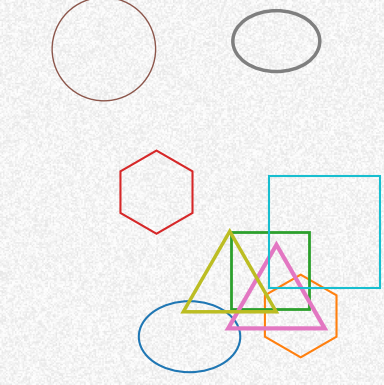[{"shape": "oval", "thickness": 1.5, "radius": 0.66, "center": [0.492, 0.125]}, {"shape": "hexagon", "thickness": 1.5, "radius": 0.54, "center": [0.781, 0.179]}, {"shape": "square", "thickness": 2, "radius": 0.5, "center": [0.701, 0.298]}, {"shape": "hexagon", "thickness": 1.5, "radius": 0.54, "center": [0.406, 0.501]}, {"shape": "circle", "thickness": 1, "radius": 0.67, "center": [0.27, 0.873]}, {"shape": "triangle", "thickness": 3, "radius": 0.72, "center": [0.718, 0.219]}, {"shape": "oval", "thickness": 2.5, "radius": 0.56, "center": [0.718, 0.893]}, {"shape": "triangle", "thickness": 2.5, "radius": 0.7, "center": [0.597, 0.26]}, {"shape": "square", "thickness": 1.5, "radius": 0.72, "center": [0.843, 0.398]}]